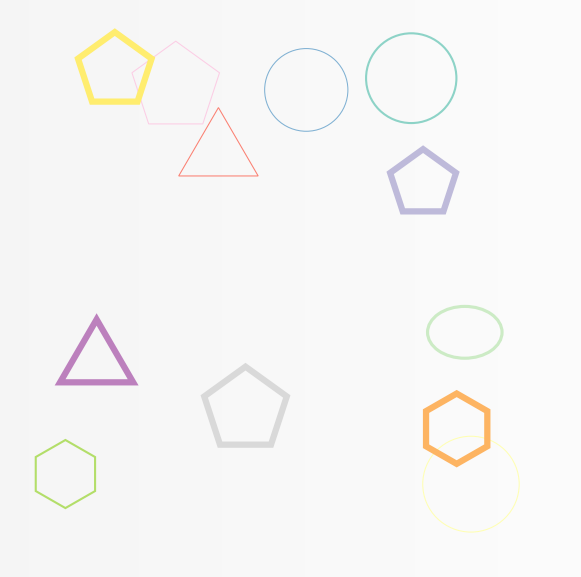[{"shape": "circle", "thickness": 1, "radius": 0.39, "center": [0.708, 0.864]}, {"shape": "circle", "thickness": 0.5, "radius": 0.41, "center": [0.81, 0.161]}, {"shape": "pentagon", "thickness": 3, "radius": 0.3, "center": [0.728, 0.681]}, {"shape": "triangle", "thickness": 0.5, "radius": 0.39, "center": [0.376, 0.734]}, {"shape": "circle", "thickness": 0.5, "radius": 0.36, "center": [0.527, 0.843]}, {"shape": "hexagon", "thickness": 3, "radius": 0.3, "center": [0.786, 0.257]}, {"shape": "hexagon", "thickness": 1, "radius": 0.29, "center": [0.113, 0.178]}, {"shape": "pentagon", "thickness": 0.5, "radius": 0.4, "center": [0.302, 0.849]}, {"shape": "pentagon", "thickness": 3, "radius": 0.37, "center": [0.422, 0.29]}, {"shape": "triangle", "thickness": 3, "radius": 0.36, "center": [0.166, 0.373]}, {"shape": "oval", "thickness": 1.5, "radius": 0.32, "center": [0.8, 0.424]}, {"shape": "pentagon", "thickness": 3, "radius": 0.33, "center": [0.198, 0.877]}]